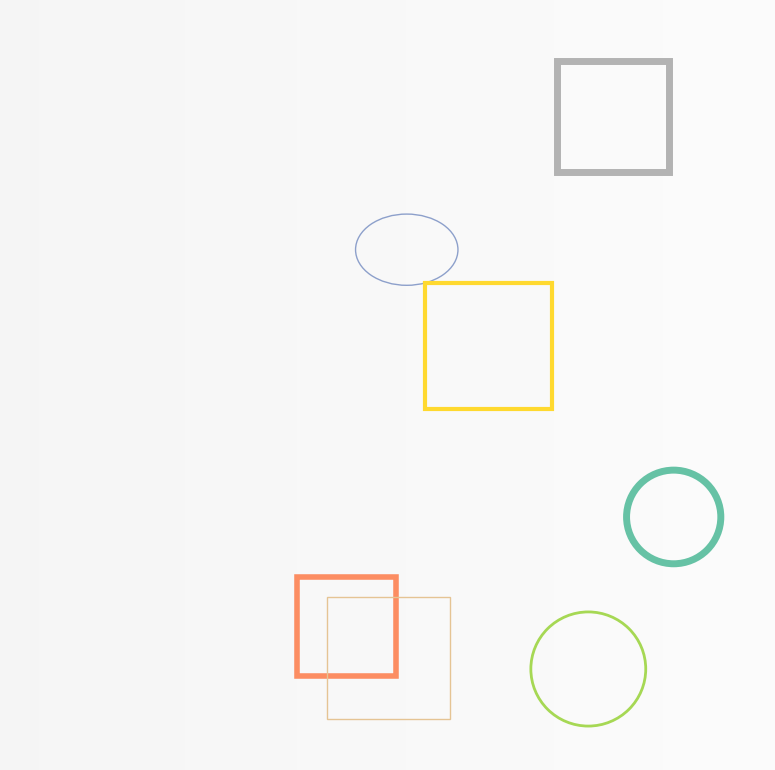[{"shape": "circle", "thickness": 2.5, "radius": 0.3, "center": [0.869, 0.329]}, {"shape": "square", "thickness": 2, "radius": 0.32, "center": [0.447, 0.187]}, {"shape": "oval", "thickness": 0.5, "radius": 0.33, "center": [0.525, 0.676]}, {"shape": "circle", "thickness": 1, "radius": 0.37, "center": [0.759, 0.131]}, {"shape": "square", "thickness": 1.5, "radius": 0.41, "center": [0.63, 0.551]}, {"shape": "square", "thickness": 0.5, "radius": 0.4, "center": [0.501, 0.146]}, {"shape": "square", "thickness": 2.5, "radius": 0.36, "center": [0.791, 0.849]}]